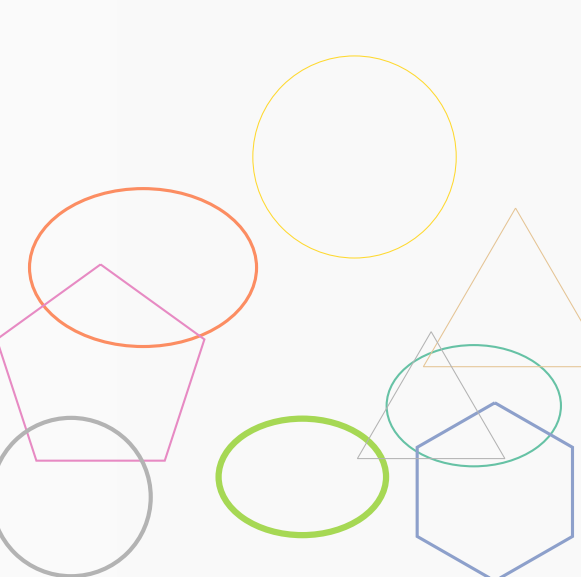[{"shape": "oval", "thickness": 1, "radius": 0.75, "center": [0.815, 0.297]}, {"shape": "oval", "thickness": 1.5, "radius": 0.98, "center": [0.246, 0.536]}, {"shape": "hexagon", "thickness": 1.5, "radius": 0.77, "center": [0.851, 0.147]}, {"shape": "pentagon", "thickness": 1, "radius": 0.94, "center": [0.173, 0.353]}, {"shape": "oval", "thickness": 3, "radius": 0.72, "center": [0.52, 0.173]}, {"shape": "circle", "thickness": 0.5, "radius": 0.87, "center": [0.61, 0.727]}, {"shape": "triangle", "thickness": 0.5, "radius": 0.92, "center": [0.887, 0.456]}, {"shape": "triangle", "thickness": 0.5, "radius": 0.73, "center": [0.742, 0.278]}, {"shape": "circle", "thickness": 2, "radius": 0.69, "center": [0.122, 0.138]}]